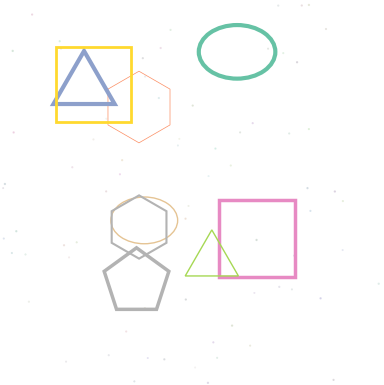[{"shape": "oval", "thickness": 3, "radius": 0.5, "center": [0.616, 0.865]}, {"shape": "hexagon", "thickness": 0.5, "radius": 0.47, "center": [0.361, 0.722]}, {"shape": "triangle", "thickness": 3, "radius": 0.46, "center": [0.218, 0.776]}, {"shape": "square", "thickness": 2.5, "radius": 0.5, "center": [0.668, 0.381]}, {"shape": "triangle", "thickness": 1, "radius": 0.4, "center": [0.55, 0.323]}, {"shape": "square", "thickness": 2, "radius": 0.49, "center": [0.243, 0.781]}, {"shape": "oval", "thickness": 1, "radius": 0.43, "center": [0.375, 0.428]}, {"shape": "pentagon", "thickness": 2.5, "radius": 0.44, "center": [0.355, 0.268]}, {"shape": "hexagon", "thickness": 1.5, "radius": 0.41, "center": [0.361, 0.41]}]